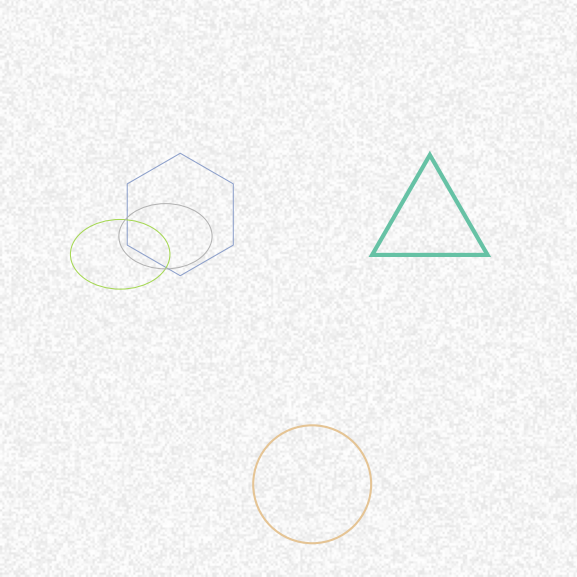[{"shape": "triangle", "thickness": 2, "radius": 0.58, "center": [0.744, 0.615]}, {"shape": "hexagon", "thickness": 0.5, "radius": 0.53, "center": [0.312, 0.628]}, {"shape": "oval", "thickness": 0.5, "radius": 0.43, "center": [0.208, 0.559]}, {"shape": "circle", "thickness": 1, "radius": 0.51, "center": [0.541, 0.161]}, {"shape": "oval", "thickness": 0.5, "radius": 0.4, "center": [0.287, 0.59]}]